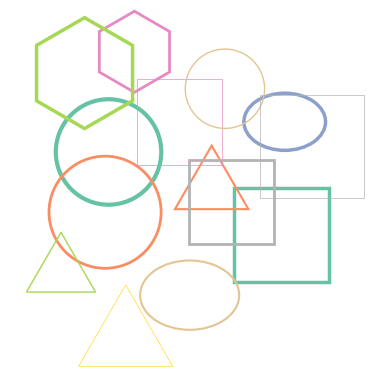[{"shape": "circle", "thickness": 3, "radius": 0.68, "center": [0.282, 0.605]}, {"shape": "square", "thickness": 2.5, "radius": 0.61, "center": [0.731, 0.39]}, {"shape": "circle", "thickness": 2, "radius": 0.73, "center": [0.273, 0.449]}, {"shape": "triangle", "thickness": 1.5, "radius": 0.55, "center": [0.55, 0.512]}, {"shape": "oval", "thickness": 2.5, "radius": 0.53, "center": [0.74, 0.684]}, {"shape": "hexagon", "thickness": 2, "radius": 0.53, "center": [0.349, 0.865]}, {"shape": "square", "thickness": 0.5, "radius": 0.56, "center": [0.466, 0.683]}, {"shape": "triangle", "thickness": 1, "radius": 0.52, "center": [0.158, 0.293]}, {"shape": "hexagon", "thickness": 2.5, "radius": 0.72, "center": [0.22, 0.81]}, {"shape": "triangle", "thickness": 0.5, "radius": 0.7, "center": [0.326, 0.119]}, {"shape": "oval", "thickness": 1.5, "radius": 0.64, "center": [0.493, 0.233]}, {"shape": "circle", "thickness": 1, "radius": 0.52, "center": [0.584, 0.769]}, {"shape": "square", "thickness": 0.5, "radius": 0.67, "center": [0.81, 0.62]}, {"shape": "square", "thickness": 2, "radius": 0.55, "center": [0.602, 0.476]}]